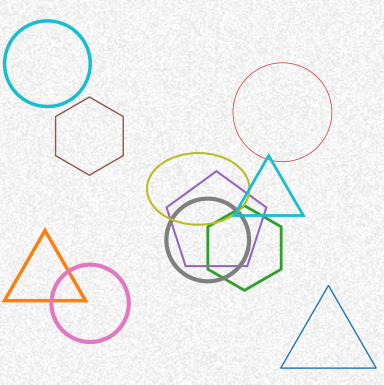[{"shape": "triangle", "thickness": 1, "radius": 0.72, "center": [0.853, 0.115]}, {"shape": "triangle", "thickness": 2.5, "radius": 0.61, "center": [0.117, 0.28]}, {"shape": "hexagon", "thickness": 2, "radius": 0.55, "center": [0.635, 0.356]}, {"shape": "circle", "thickness": 0.5, "radius": 0.64, "center": [0.734, 0.708]}, {"shape": "pentagon", "thickness": 1.5, "radius": 0.68, "center": [0.562, 0.419]}, {"shape": "hexagon", "thickness": 1, "radius": 0.51, "center": [0.232, 0.646]}, {"shape": "circle", "thickness": 3, "radius": 0.5, "center": [0.234, 0.212]}, {"shape": "circle", "thickness": 3, "radius": 0.54, "center": [0.54, 0.377]}, {"shape": "oval", "thickness": 1.5, "radius": 0.67, "center": [0.515, 0.509]}, {"shape": "triangle", "thickness": 2, "radius": 0.52, "center": [0.698, 0.492]}, {"shape": "circle", "thickness": 2.5, "radius": 0.56, "center": [0.123, 0.835]}]